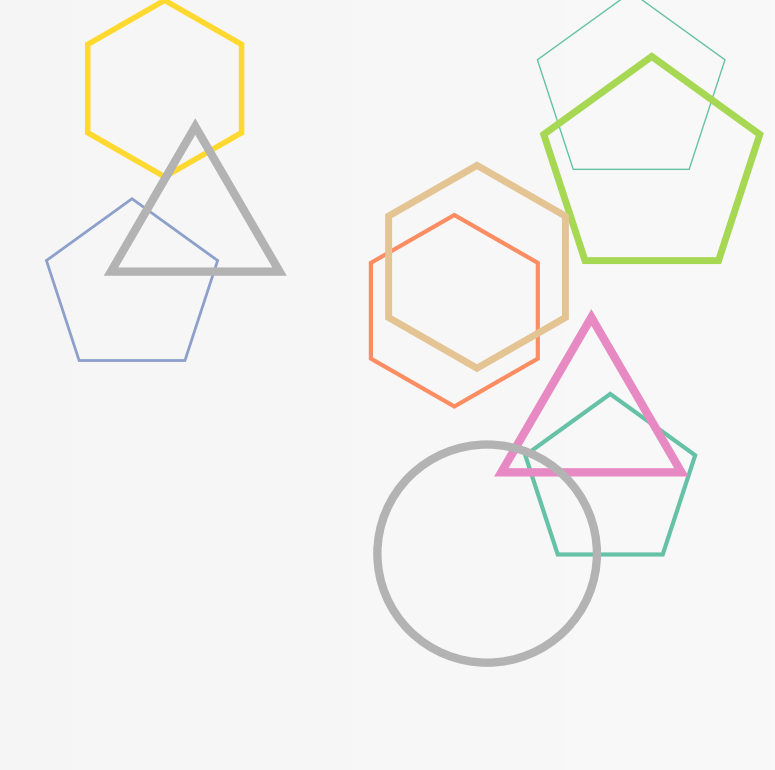[{"shape": "pentagon", "thickness": 0.5, "radius": 0.64, "center": [0.814, 0.883]}, {"shape": "pentagon", "thickness": 1.5, "radius": 0.58, "center": [0.787, 0.373]}, {"shape": "hexagon", "thickness": 1.5, "radius": 0.62, "center": [0.586, 0.596]}, {"shape": "pentagon", "thickness": 1, "radius": 0.58, "center": [0.17, 0.626]}, {"shape": "triangle", "thickness": 3, "radius": 0.67, "center": [0.763, 0.454]}, {"shape": "pentagon", "thickness": 2.5, "radius": 0.73, "center": [0.841, 0.78]}, {"shape": "hexagon", "thickness": 2, "radius": 0.57, "center": [0.212, 0.885]}, {"shape": "hexagon", "thickness": 2.5, "radius": 0.66, "center": [0.616, 0.654]}, {"shape": "triangle", "thickness": 3, "radius": 0.63, "center": [0.252, 0.71]}, {"shape": "circle", "thickness": 3, "radius": 0.71, "center": [0.629, 0.281]}]